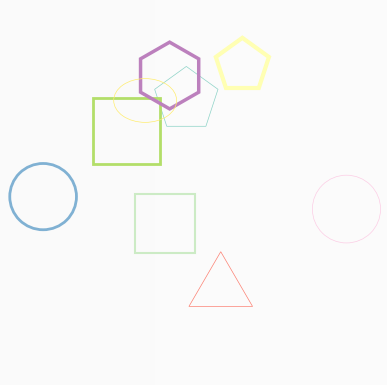[{"shape": "pentagon", "thickness": 0.5, "radius": 0.43, "center": [0.481, 0.741]}, {"shape": "pentagon", "thickness": 3, "radius": 0.36, "center": [0.625, 0.83]}, {"shape": "triangle", "thickness": 0.5, "radius": 0.47, "center": [0.57, 0.251]}, {"shape": "circle", "thickness": 2, "radius": 0.43, "center": [0.111, 0.489]}, {"shape": "square", "thickness": 2, "radius": 0.43, "center": [0.326, 0.66]}, {"shape": "circle", "thickness": 0.5, "radius": 0.44, "center": [0.894, 0.457]}, {"shape": "hexagon", "thickness": 2.5, "radius": 0.43, "center": [0.438, 0.804]}, {"shape": "square", "thickness": 1.5, "radius": 0.38, "center": [0.425, 0.42]}, {"shape": "oval", "thickness": 0.5, "radius": 0.41, "center": [0.375, 0.739]}]